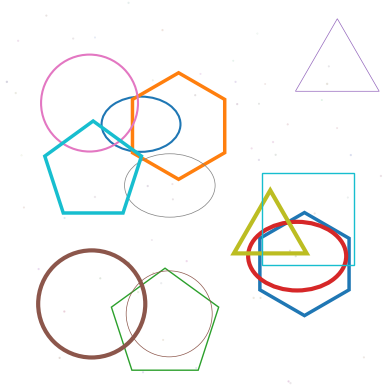[{"shape": "hexagon", "thickness": 2.5, "radius": 0.67, "center": [0.791, 0.314]}, {"shape": "oval", "thickness": 1.5, "radius": 0.51, "center": [0.366, 0.677]}, {"shape": "hexagon", "thickness": 2.5, "radius": 0.69, "center": [0.464, 0.673]}, {"shape": "pentagon", "thickness": 1, "radius": 0.73, "center": [0.429, 0.157]}, {"shape": "oval", "thickness": 3, "radius": 0.64, "center": [0.772, 0.335]}, {"shape": "triangle", "thickness": 0.5, "radius": 0.63, "center": [0.876, 0.826]}, {"shape": "circle", "thickness": 3, "radius": 0.7, "center": [0.238, 0.211]}, {"shape": "circle", "thickness": 0.5, "radius": 0.56, "center": [0.439, 0.185]}, {"shape": "circle", "thickness": 1.5, "radius": 0.63, "center": [0.233, 0.732]}, {"shape": "oval", "thickness": 0.5, "radius": 0.59, "center": [0.441, 0.518]}, {"shape": "triangle", "thickness": 3, "radius": 0.55, "center": [0.702, 0.396]}, {"shape": "pentagon", "thickness": 2.5, "radius": 0.66, "center": [0.242, 0.554]}, {"shape": "square", "thickness": 1, "radius": 0.6, "center": [0.8, 0.431]}]